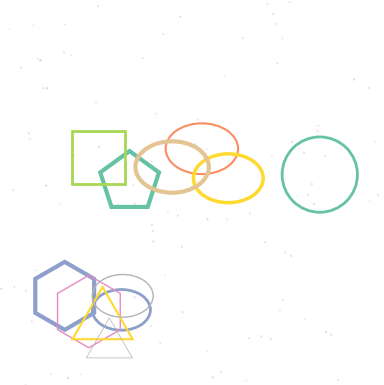[{"shape": "circle", "thickness": 2, "radius": 0.49, "center": [0.831, 0.547]}, {"shape": "pentagon", "thickness": 3, "radius": 0.4, "center": [0.337, 0.527]}, {"shape": "oval", "thickness": 1.5, "radius": 0.47, "center": [0.524, 0.614]}, {"shape": "oval", "thickness": 2, "radius": 0.38, "center": [0.315, 0.195]}, {"shape": "hexagon", "thickness": 3, "radius": 0.44, "center": [0.168, 0.232]}, {"shape": "hexagon", "thickness": 1, "radius": 0.47, "center": [0.231, 0.191]}, {"shape": "square", "thickness": 2, "radius": 0.35, "center": [0.255, 0.592]}, {"shape": "oval", "thickness": 2.5, "radius": 0.45, "center": [0.593, 0.537]}, {"shape": "triangle", "thickness": 1.5, "radius": 0.45, "center": [0.266, 0.164]}, {"shape": "oval", "thickness": 3, "radius": 0.48, "center": [0.447, 0.566]}, {"shape": "triangle", "thickness": 0.5, "radius": 0.35, "center": [0.284, 0.105]}, {"shape": "oval", "thickness": 1, "radius": 0.4, "center": [0.319, 0.232]}]